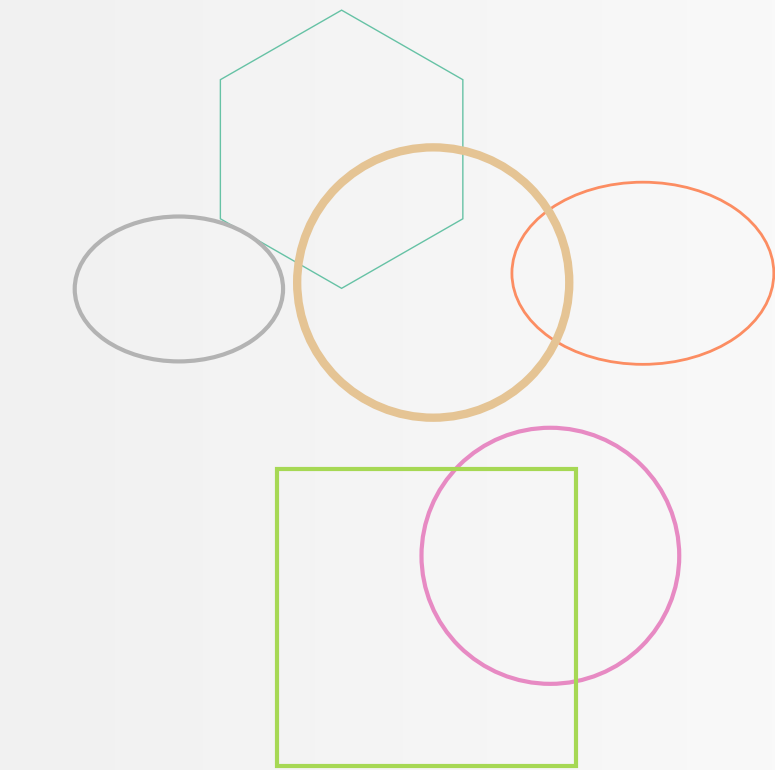[{"shape": "hexagon", "thickness": 0.5, "radius": 0.9, "center": [0.441, 0.806]}, {"shape": "oval", "thickness": 1, "radius": 0.84, "center": [0.83, 0.645]}, {"shape": "circle", "thickness": 1.5, "radius": 0.83, "center": [0.71, 0.278]}, {"shape": "square", "thickness": 1.5, "radius": 0.96, "center": [0.551, 0.198]}, {"shape": "circle", "thickness": 3, "radius": 0.88, "center": [0.559, 0.633]}, {"shape": "oval", "thickness": 1.5, "radius": 0.67, "center": [0.231, 0.625]}]